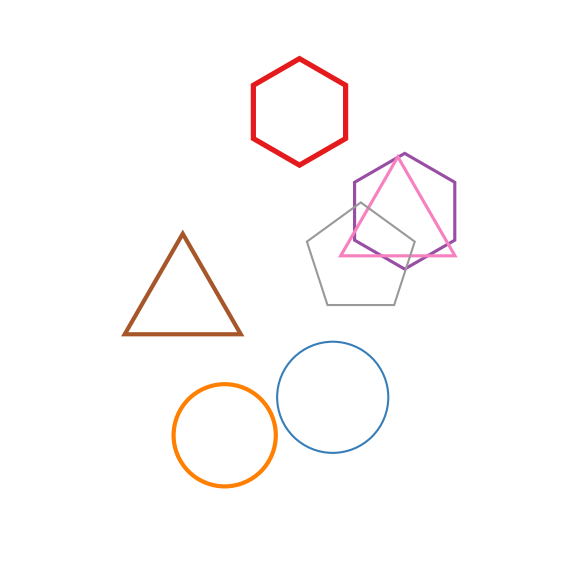[{"shape": "hexagon", "thickness": 2.5, "radius": 0.46, "center": [0.519, 0.805]}, {"shape": "circle", "thickness": 1, "radius": 0.48, "center": [0.576, 0.311]}, {"shape": "hexagon", "thickness": 1.5, "radius": 0.5, "center": [0.701, 0.633]}, {"shape": "circle", "thickness": 2, "radius": 0.44, "center": [0.389, 0.245]}, {"shape": "triangle", "thickness": 2, "radius": 0.58, "center": [0.316, 0.478]}, {"shape": "triangle", "thickness": 1.5, "radius": 0.57, "center": [0.689, 0.613]}, {"shape": "pentagon", "thickness": 1, "radius": 0.49, "center": [0.625, 0.55]}]